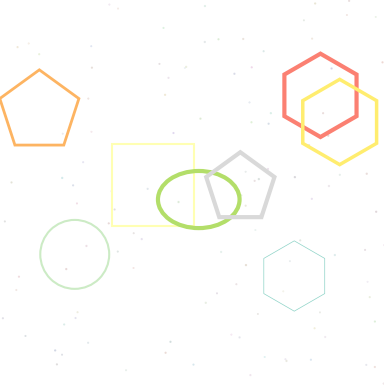[{"shape": "hexagon", "thickness": 0.5, "radius": 0.46, "center": [0.764, 0.283]}, {"shape": "square", "thickness": 1.5, "radius": 0.53, "center": [0.398, 0.519]}, {"shape": "hexagon", "thickness": 3, "radius": 0.54, "center": [0.832, 0.752]}, {"shape": "pentagon", "thickness": 2, "radius": 0.54, "center": [0.102, 0.711]}, {"shape": "oval", "thickness": 3, "radius": 0.53, "center": [0.516, 0.482]}, {"shape": "pentagon", "thickness": 3, "radius": 0.47, "center": [0.624, 0.511]}, {"shape": "circle", "thickness": 1.5, "radius": 0.45, "center": [0.194, 0.339]}, {"shape": "hexagon", "thickness": 2.5, "radius": 0.55, "center": [0.882, 0.683]}]